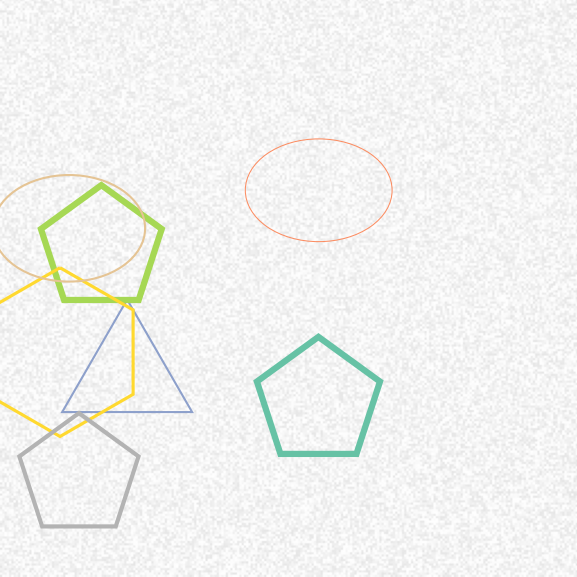[{"shape": "pentagon", "thickness": 3, "radius": 0.56, "center": [0.551, 0.304]}, {"shape": "oval", "thickness": 0.5, "radius": 0.64, "center": [0.552, 0.67]}, {"shape": "triangle", "thickness": 1, "radius": 0.65, "center": [0.22, 0.351]}, {"shape": "pentagon", "thickness": 3, "radius": 0.55, "center": [0.175, 0.569]}, {"shape": "hexagon", "thickness": 1.5, "radius": 0.73, "center": [0.104, 0.389]}, {"shape": "oval", "thickness": 1, "radius": 0.66, "center": [0.119, 0.604]}, {"shape": "pentagon", "thickness": 2, "radius": 0.54, "center": [0.137, 0.175]}]